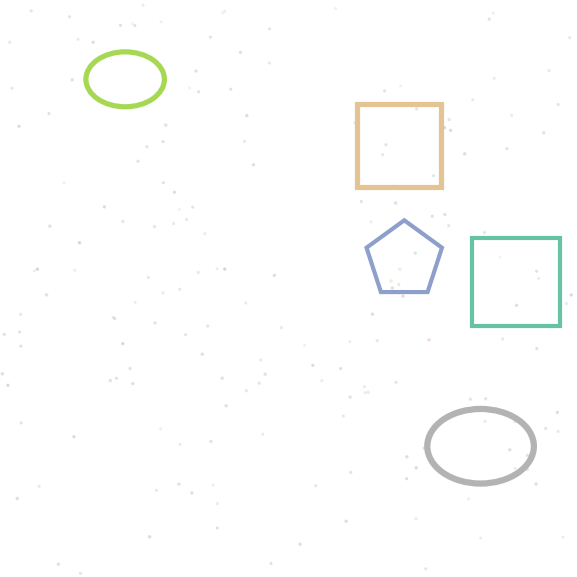[{"shape": "square", "thickness": 2, "radius": 0.38, "center": [0.894, 0.511]}, {"shape": "pentagon", "thickness": 2, "radius": 0.34, "center": [0.7, 0.549]}, {"shape": "oval", "thickness": 2.5, "radius": 0.34, "center": [0.217, 0.862]}, {"shape": "square", "thickness": 2.5, "radius": 0.36, "center": [0.691, 0.747]}, {"shape": "oval", "thickness": 3, "radius": 0.46, "center": [0.832, 0.226]}]